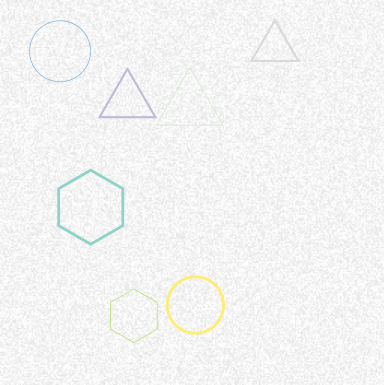[{"shape": "hexagon", "thickness": 2, "radius": 0.48, "center": [0.236, 0.462]}, {"shape": "triangle", "thickness": 1.5, "radius": 0.42, "center": [0.331, 0.737]}, {"shape": "circle", "thickness": 0.5, "radius": 0.4, "center": [0.156, 0.867]}, {"shape": "hexagon", "thickness": 0.5, "radius": 0.35, "center": [0.348, 0.18]}, {"shape": "triangle", "thickness": 1.5, "radius": 0.35, "center": [0.714, 0.877]}, {"shape": "triangle", "thickness": 0.5, "radius": 0.5, "center": [0.493, 0.725]}, {"shape": "circle", "thickness": 2, "radius": 0.37, "center": [0.507, 0.208]}]